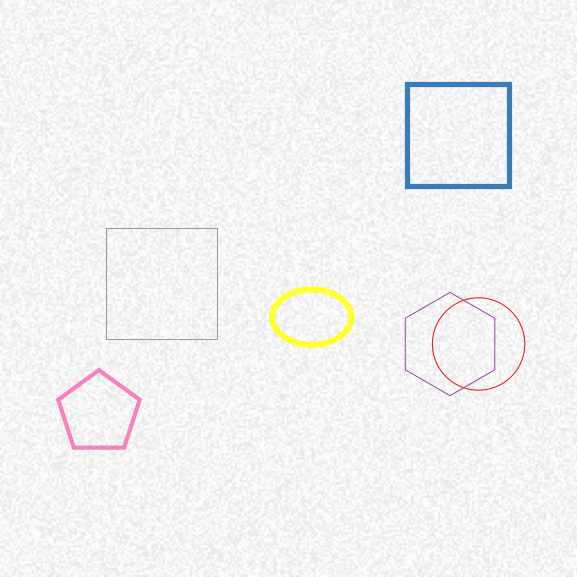[{"shape": "circle", "thickness": 0.5, "radius": 0.4, "center": [0.829, 0.403]}, {"shape": "square", "thickness": 2.5, "radius": 0.44, "center": [0.793, 0.765]}, {"shape": "hexagon", "thickness": 0.5, "radius": 0.45, "center": [0.779, 0.403]}, {"shape": "oval", "thickness": 3, "radius": 0.34, "center": [0.54, 0.45]}, {"shape": "pentagon", "thickness": 2, "radius": 0.37, "center": [0.171, 0.284]}, {"shape": "square", "thickness": 0.5, "radius": 0.48, "center": [0.28, 0.509]}]